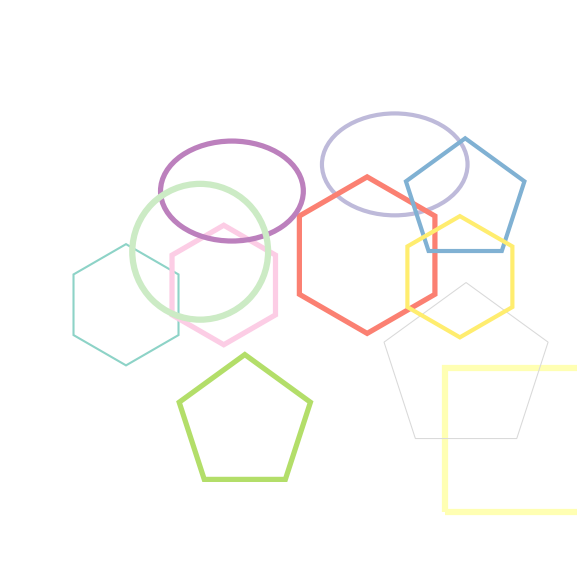[{"shape": "hexagon", "thickness": 1, "radius": 0.52, "center": [0.218, 0.471]}, {"shape": "square", "thickness": 3, "radius": 0.62, "center": [0.896, 0.238]}, {"shape": "oval", "thickness": 2, "radius": 0.63, "center": [0.684, 0.714]}, {"shape": "hexagon", "thickness": 2.5, "radius": 0.68, "center": [0.636, 0.557]}, {"shape": "pentagon", "thickness": 2, "radius": 0.54, "center": [0.806, 0.652]}, {"shape": "pentagon", "thickness": 2.5, "radius": 0.6, "center": [0.424, 0.266]}, {"shape": "hexagon", "thickness": 2.5, "radius": 0.52, "center": [0.387, 0.506]}, {"shape": "pentagon", "thickness": 0.5, "radius": 0.75, "center": [0.807, 0.361]}, {"shape": "oval", "thickness": 2.5, "radius": 0.62, "center": [0.402, 0.668]}, {"shape": "circle", "thickness": 3, "radius": 0.59, "center": [0.347, 0.563]}, {"shape": "hexagon", "thickness": 2, "radius": 0.52, "center": [0.796, 0.52]}]